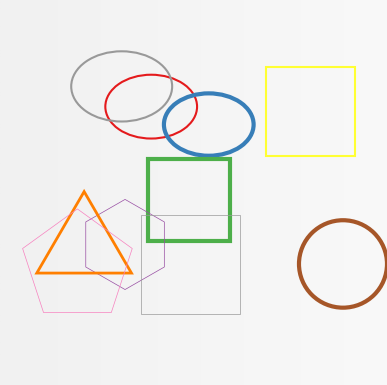[{"shape": "oval", "thickness": 1.5, "radius": 0.59, "center": [0.39, 0.723]}, {"shape": "oval", "thickness": 3, "radius": 0.58, "center": [0.539, 0.676]}, {"shape": "square", "thickness": 3, "radius": 0.53, "center": [0.488, 0.48]}, {"shape": "hexagon", "thickness": 0.5, "radius": 0.59, "center": [0.323, 0.365]}, {"shape": "triangle", "thickness": 2, "radius": 0.71, "center": [0.217, 0.361]}, {"shape": "square", "thickness": 1.5, "radius": 0.58, "center": [0.802, 0.71]}, {"shape": "circle", "thickness": 3, "radius": 0.57, "center": [0.885, 0.314]}, {"shape": "pentagon", "thickness": 0.5, "radius": 0.74, "center": [0.2, 0.309]}, {"shape": "square", "thickness": 0.5, "radius": 0.64, "center": [0.491, 0.312]}, {"shape": "oval", "thickness": 1.5, "radius": 0.65, "center": [0.314, 0.776]}]